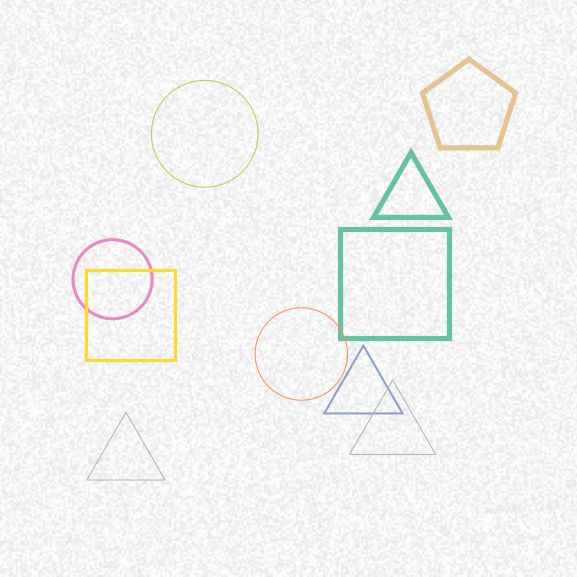[{"shape": "triangle", "thickness": 2.5, "radius": 0.37, "center": [0.712, 0.66]}, {"shape": "square", "thickness": 2.5, "radius": 0.47, "center": [0.684, 0.508]}, {"shape": "circle", "thickness": 0.5, "radius": 0.4, "center": [0.522, 0.386]}, {"shape": "triangle", "thickness": 1, "radius": 0.39, "center": [0.629, 0.322]}, {"shape": "circle", "thickness": 1.5, "radius": 0.34, "center": [0.195, 0.516]}, {"shape": "circle", "thickness": 0.5, "radius": 0.46, "center": [0.355, 0.767]}, {"shape": "square", "thickness": 1.5, "radius": 0.39, "center": [0.226, 0.454]}, {"shape": "pentagon", "thickness": 2.5, "radius": 0.42, "center": [0.812, 0.812]}, {"shape": "triangle", "thickness": 0.5, "radius": 0.39, "center": [0.218, 0.207]}, {"shape": "triangle", "thickness": 0.5, "radius": 0.43, "center": [0.68, 0.255]}]